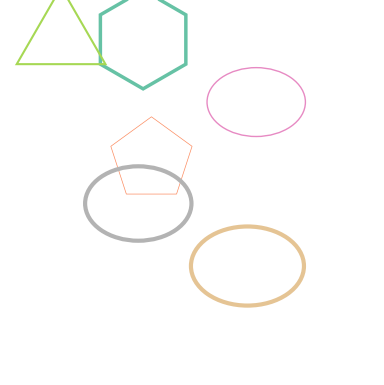[{"shape": "hexagon", "thickness": 2.5, "radius": 0.64, "center": [0.372, 0.897]}, {"shape": "pentagon", "thickness": 0.5, "radius": 0.55, "center": [0.393, 0.586]}, {"shape": "oval", "thickness": 1, "radius": 0.64, "center": [0.666, 0.735]}, {"shape": "triangle", "thickness": 1.5, "radius": 0.67, "center": [0.159, 0.9]}, {"shape": "oval", "thickness": 3, "radius": 0.73, "center": [0.643, 0.309]}, {"shape": "oval", "thickness": 3, "radius": 0.69, "center": [0.359, 0.471]}]